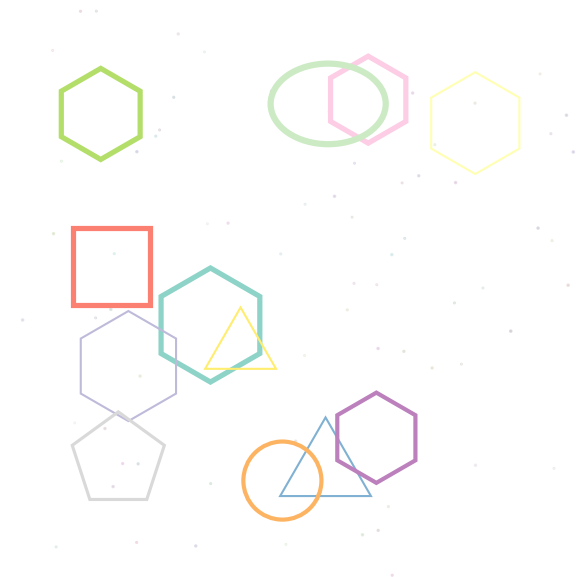[{"shape": "hexagon", "thickness": 2.5, "radius": 0.49, "center": [0.364, 0.436]}, {"shape": "hexagon", "thickness": 1, "radius": 0.44, "center": [0.823, 0.786]}, {"shape": "hexagon", "thickness": 1, "radius": 0.48, "center": [0.222, 0.365]}, {"shape": "square", "thickness": 2.5, "radius": 0.33, "center": [0.194, 0.537]}, {"shape": "triangle", "thickness": 1, "radius": 0.45, "center": [0.564, 0.186]}, {"shape": "circle", "thickness": 2, "radius": 0.34, "center": [0.489, 0.167]}, {"shape": "hexagon", "thickness": 2.5, "radius": 0.39, "center": [0.174, 0.802]}, {"shape": "hexagon", "thickness": 2.5, "radius": 0.38, "center": [0.638, 0.827]}, {"shape": "pentagon", "thickness": 1.5, "radius": 0.42, "center": [0.205, 0.202]}, {"shape": "hexagon", "thickness": 2, "radius": 0.39, "center": [0.652, 0.241]}, {"shape": "oval", "thickness": 3, "radius": 0.5, "center": [0.568, 0.819]}, {"shape": "triangle", "thickness": 1, "radius": 0.35, "center": [0.417, 0.396]}]